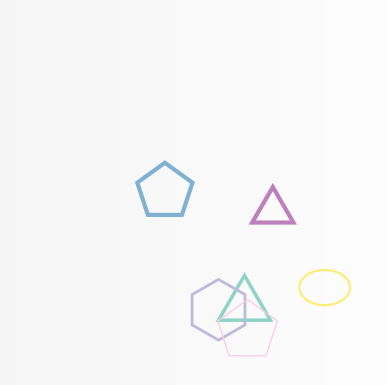[{"shape": "triangle", "thickness": 2.5, "radius": 0.39, "center": [0.631, 0.207]}, {"shape": "hexagon", "thickness": 2, "radius": 0.39, "center": [0.564, 0.195]}, {"shape": "pentagon", "thickness": 3, "radius": 0.37, "center": [0.426, 0.502]}, {"shape": "pentagon", "thickness": 1, "radius": 0.4, "center": [0.639, 0.141]}, {"shape": "triangle", "thickness": 3, "radius": 0.31, "center": [0.704, 0.453]}, {"shape": "oval", "thickness": 1.5, "radius": 0.33, "center": [0.838, 0.253]}]